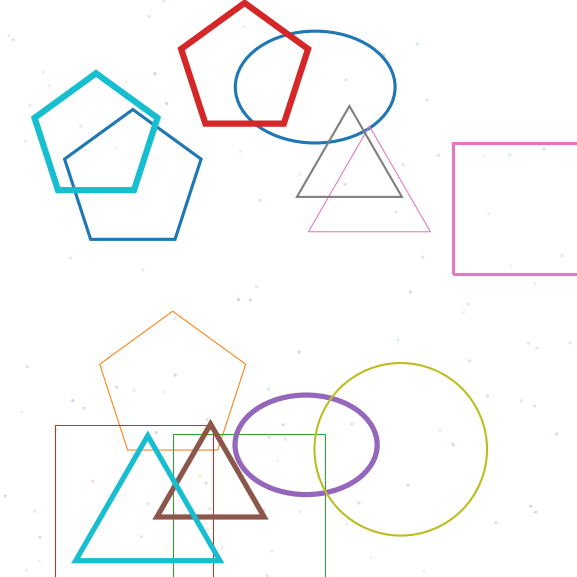[{"shape": "oval", "thickness": 1.5, "radius": 0.69, "center": [0.546, 0.848]}, {"shape": "pentagon", "thickness": 1.5, "radius": 0.62, "center": [0.23, 0.685]}, {"shape": "pentagon", "thickness": 0.5, "radius": 0.66, "center": [0.299, 0.327]}, {"shape": "square", "thickness": 0.5, "radius": 0.66, "center": [0.431, 0.117]}, {"shape": "pentagon", "thickness": 3, "radius": 0.58, "center": [0.424, 0.879]}, {"shape": "square", "thickness": 0.5, "radius": 0.68, "center": [0.232, 0.127]}, {"shape": "oval", "thickness": 2.5, "radius": 0.62, "center": [0.53, 0.229]}, {"shape": "triangle", "thickness": 2.5, "radius": 0.54, "center": [0.365, 0.158]}, {"shape": "triangle", "thickness": 0.5, "radius": 0.61, "center": [0.64, 0.659]}, {"shape": "square", "thickness": 1.5, "radius": 0.57, "center": [0.898, 0.638]}, {"shape": "triangle", "thickness": 1, "radius": 0.52, "center": [0.605, 0.711]}, {"shape": "circle", "thickness": 1, "radius": 0.75, "center": [0.694, 0.221]}, {"shape": "triangle", "thickness": 2.5, "radius": 0.72, "center": [0.256, 0.1]}, {"shape": "pentagon", "thickness": 3, "radius": 0.56, "center": [0.166, 0.76]}]